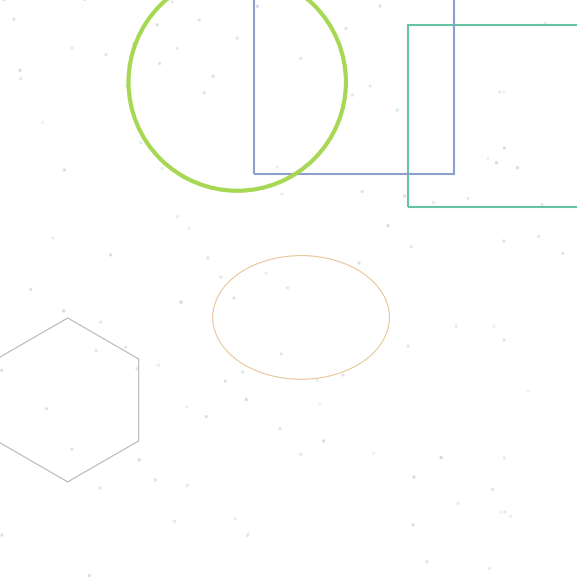[{"shape": "square", "thickness": 1, "radius": 0.79, "center": [0.863, 0.799]}, {"shape": "square", "thickness": 1, "radius": 0.86, "center": [0.612, 0.87]}, {"shape": "circle", "thickness": 2, "radius": 0.94, "center": [0.411, 0.857]}, {"shape": "oval", "thickness": 0.5, "radius": 0.76, "center": [0.521, 0.449]}, {"shape": "hexagon", "thickness": 0.5, "radius": 0.71, "center": [0.117, 0.307]}]